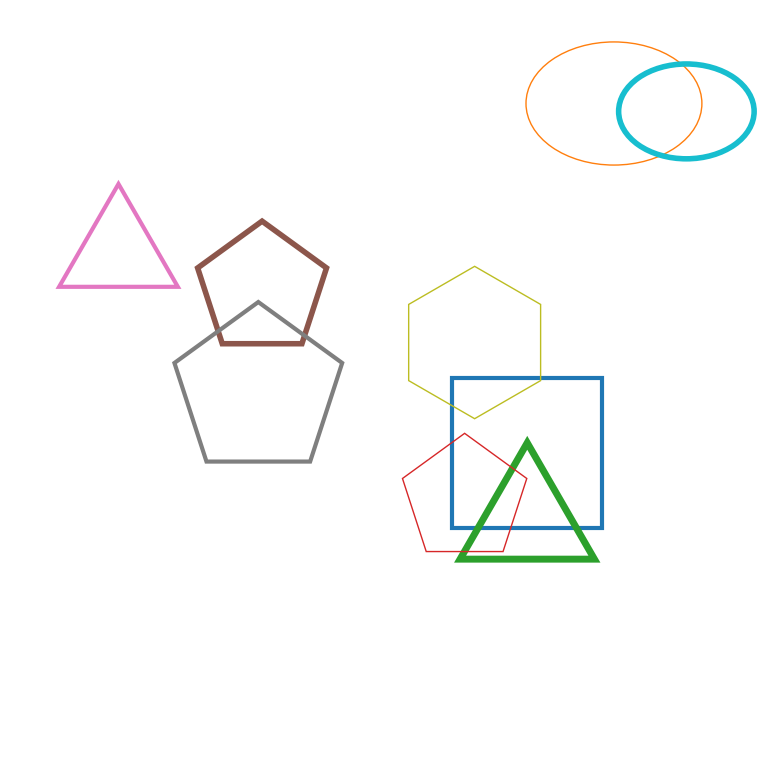[{"shape": "square", "thickness": 1.5, "radius": 0.49, "center": [0.685, 0.411]}, {"shape": "oval", "thickness": 0.5, "radius": 0.57, "center": [0.797, 0.866]}, {"shape": "triangle", "thickness": 2.5, "radius": 0.5, "center": [0.685, 0.324]}, {"shape": "pentagon", "thickness": 0.5, "radius": 0.42, "center": [0.603, 0.352]}, {"shape": "pentagon", "thickness": 2, "radius": 0.44, "center": [0.34, 0.625]}, {"shape": "triangle", "thickness": 1.5, "radius": 0.45, "center": [0.154, 0.672]}, {"shape": "pentagon", "thickness": 1.5, "radius": 0.57, "center": [0.335, 0.493]}, {"shape": "hexagon", "thickness": 0.5, "radius": 0.49, "center": [0.616, 0.555]}, {"shape": "oval", "thickness": 2, "radius": 0.44, "center": [0.891, 0.855]}]